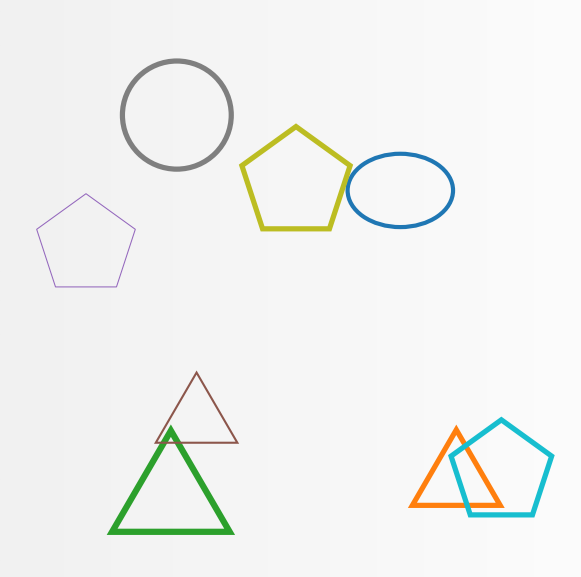[{"shape": "oval", "thickness": 2, "radius": 0.45, "center": [0.689, 0.669]}, {"shape": "triangle", "thickness": 2.5, "radius": 0.44, "center": [0.785, 0.168]}, {"shape": "triangle", "thickness": 3, "radius": 0.58, "center": [0.294, 0.137]}, {"shape": "pentagon", "thickness": 0.5, "radius": 0.45, "center": [0.148, 0.574]}, {"shape": "triangle", "thickness": 1, "radius": 0.41, "center": [0.338, 0.273]}, {"shape": "circle", "thickness": 2.5, "radius": 0.47, "center": [0.304, 0.8]}, {"shape": "pentagon", "thickness": 2.5, "radius": 0.49, "center": [0.509, 0.682]}, {"shape": "pentagon", "thickness": 2.5, "radius": 0.45, "center": [0.863, 0.181]}]